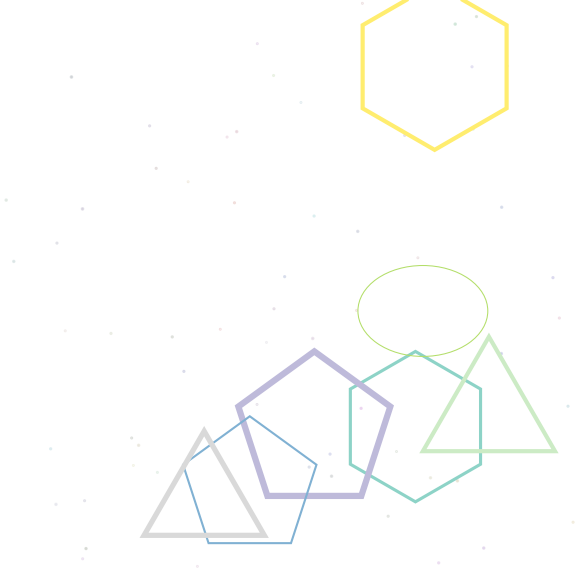[{"shape": "hexagon", "thickness": 1.5, "radius": 0.65, "center": [0.719, 0.26]}, {"shape": "pentagon", "thickness": 3, "radius": 0.69, "center": [0.544, 0.252]}, {"shape": "pentagon", "thickness": 1, "radius": 0.61, "center": [0.433, 0.157]}, {"shape": "oval", "thickness": 0.5, "radius": 0.56, "center": [0.732, 0.461]}, {"shape": "triangle", "thickness": 2.5, "radius": 0.6, "center": [0.354, 0.132]}, {"shape": "triangle", "thickness": 2, "radius": 0.66, "center": [0.847, 0.284]}, {"shape": "hexagon", "thickness": 2, "radius": 0.72, "center": [0.753, 0.884]}]